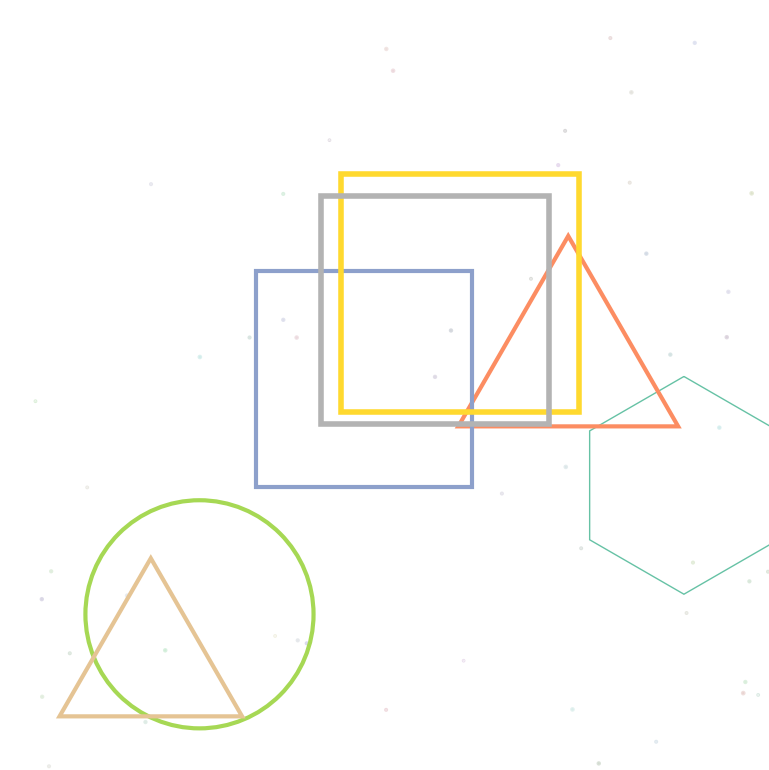[{"shape": "hexagon", "thickness": 0.5, "radius": 0.71, "center": [0.888, 0.37]}, {"shape": "triangle", "thickness": 1.5, "radius": 0.82, "center": [0.738, 0.529]}, {"shape": "square", "thickness": 1.5, "radius": 0.7, "center": [0.473, 0.508]}, {"shape": "circle", "thickness": 1.5, "radius": 0.74, "center": [0.259, 0.202]}, {"shape": "square", "thickness": 2, "radius": 0.77, "center": [0.598, 0.619]}, {"shape": "triangle", "thickness": 1.5, "radius": 0.68, "center": [0.196, 0.138]}, {"shape": "square", "thickness": 2, "radius": 0.74, "center": [0.565, 0.597]}]